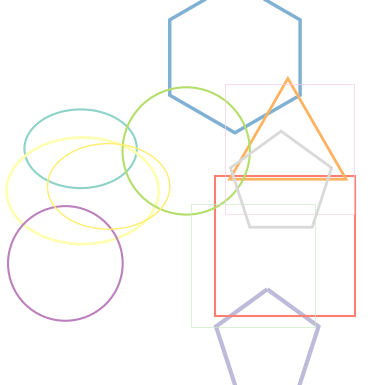[{"shape": "oval", "thickness": 1.5, "radius": 0.73, "center": [0.209, 0.614]}, {"shape": "oval", "thickness": 2, "radius": 0.99, "center": [0.215, 0.504]}, {"shape": "pentagon", "thickness": 3, "radius": 0.7, "center": [0.694, 0.109]}, {"shape": "square", "thickness": 1.5, "radius": 0.91, "center": [0.739, 0.361]}, {"shape": "hexagon", "thickness": 2.5, "radius": 0.98, "center": [0.61, 0.851]}, {"shape": "triangle", "thickness": 2, "radius": 0.87, "center": [0.748, 0.622]}, {"shape": "circle", "thickness": 1.5, "radius": 0.83, "center": [0.484, 0.608]}, {"shape": "square", "thickness": 0.5, "radius": 0.84, "center": [0.751, 0.613]}, {"shape": "pentagon", "thickness": 2, "radius": 0.69, "center": [0.73, 0.521]}, {"shape": "circle", "thickness": 1.5, "radius": 0.74, "center": [0.17, 0.316]}, {"shape": "square", "thickness": 0.5, "radius": 0.8, "center": [0.657, 0.31]}, {"shape": "oval", "thickness": 1, "radius": 0.79, "center": [0.282, 0.516]}]